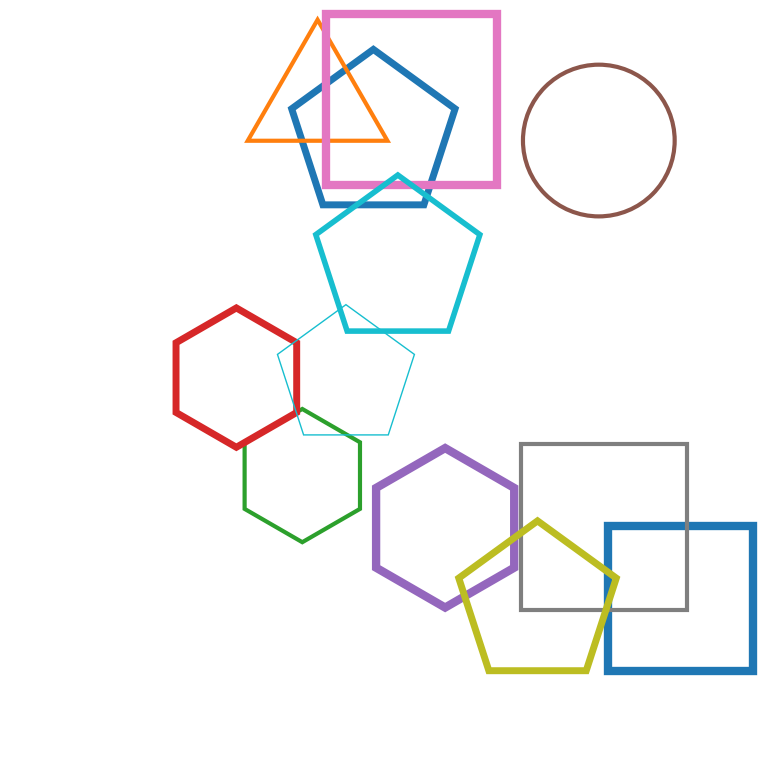[{"shape": "square", "thickness": 3, "radius": 0.47, "center": [0.884, 0.223]}, {"shape": "pentagon", "thickness": 2.5, "radius": 0.56, "center": [0.485, 0.824]}, {"shape": "triangle", "thickness": 1.5, "radius": 0.52, "center": [0.412, 0.87]}, {"shape": "hexagon", "thickness": 1.5, "radius": 0.43, "center": [0.393, 0.382]}, {"shape": "hexagon", "thickness": 2.5, "radius": 0.45, "center": [0.307, 0.51]}, {"shape": "hexagon", "thickness": 3, "radius": 0.52, "center": [0.578, 0.315]}, {"shape": "circle", "thickness": 1.5, "radius": 0.49, "center": [0.778, 0.817]}, {"shape": "square", "thickness": 3, "radius": 0.56, "center": [0.534, 0.871]}, {"shape": "square", "thickness": 1.5, "radius": 0.54, "center": [0.784, 0.316]}, {"shape": "pentagon", "thickness": 2.5, "radius": 0.54, "center": [0.698, 0.216]}, {"shape": "pentagon", "thickness": 0.5, "radius": 0.47, "center": [0.449, 0.511]}, {"shape": "pentagon", "thickness": 2, "radius": 0.56, "center": [0.517, 0.661]}]